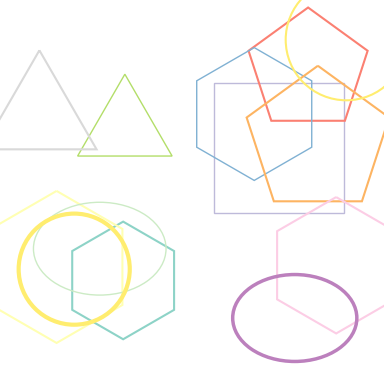[{"shape": "hexagon", "thickness": 1.5, "radius": 0.76, "center": [0.32, 0.272]}, {"shape": "hexagon", "thickness": 1.5, "radius": 0.99, "center": [0.147, 0.307]}, {"shape": "square", "thickness": 1, "radius": 0.85, "center": [0.725, 0.615]}, {"shape": "pentagon", "thickness": 1.5, "radius": 0.81, "center": [0.8, 0.818]}, {"shape": "hexagon", "thickness": 1, "radius": 0.86, "center": [0.66, 0.704]}, {"shape": "pentagon", "thickness": 1.5, "radius": 0.97, "center": [0.826, 0.635]}, {"shape": "triangle", "thickness": 1, "radius": 0.71, "center": [0.324, 0.666]}, {"shape": "hexagon", "thickness": 1.5, "radius": 0.89, "center": [0.873, 0.311]}, {"shape": "triangle", "thickness": 1.5, "radius": 0.86, "center": [0.102, 0.698]}, {"shape": "oval", "thickness": 2.5, "radius": 0.81, "center": [0.766, 0.174]}, {"shape": "oval", "thickness": 1, "radius": 0.86, "center": [0.259, 0.354]}, {"shape": "circle", "thickness": 1.5, "radius": 0.79, "center": [0.899, 0.897]}, {"shape": "circle", "thickness": 3, "radius": 0.72, "center": [0.193, 0.301]}]